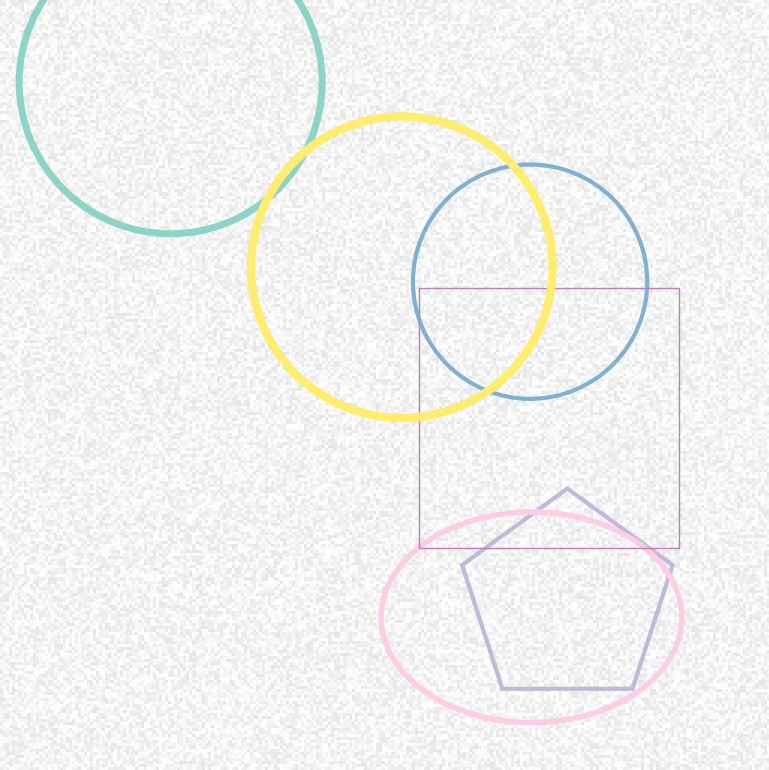[{"shape": "circle", "thickness": 2.5, "radius": 0.98, "center": [0.222, 0.893]}, {"shape": "pentagon", "thickness": 1.5, "radius": 0.72, "center": [0.737, 0.222]}, {"shape": "circle", "thickness": 1.5, "radius": 0.76, "center": [0.688, 0.634]}, {"shape": "oval", "thickness": 2, "radius": 0.98, "center": [0.69, 0.198]}, {"shape": "square", "thickness": 0.5, "radius": 0.84, "center": [0.712, 0.457]}, {"shape": "circle", "thickness": 3, "radius": 0.98, "center": [0.522, 0.653]}]